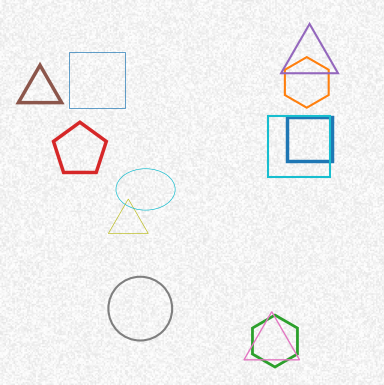[{"shape": "square", "thickness": 2.5, "radius": 0.29, "center": [0.804, 0.638]}, {"shape": "square", "thickness": 0.5, "radius": 0.36, "center": [0.251, 0.792]}, {"shape": "hexagon", "thickness": 1.5, "radius": 0.33, "center": [0.797, 0.786]}, {"shape": "hexagon", "thickness": 2, "radius": 0.34, "center": [0.714, 0.114]}, {"shape": "pentagon", "thickness": 2.5, "radius": 0.36, "center": [0.208, 0.61]}, {"shape": "triangle", "thickness": 1.5, "radius": 0.43, "center": [0.804, 0.852]}, {"shape": "triangle", "thickness": 2.5, "radius": 0.32, "center": [0.104, 0.766]}, {"shape": "triangle", "thickness": 1, "radius": 0.42, "center": [0.706, 0.107]}, {"shape": "circle", "thickness": 1.5, "radius": 0.41, "center": [0.364, 0.198]}, {"shape": "triangle", "thickness": 0.5, "radius": 0.3, "center": [0.333, 0.423]}, {"shape": "oval", "thickness": 0.5, "radius": 0.38, "center": [0.378, 0.508]}, {"shape": "square", "thickness": 1.5, "radius": 0.4, "center": [0.777, 0.62]}]